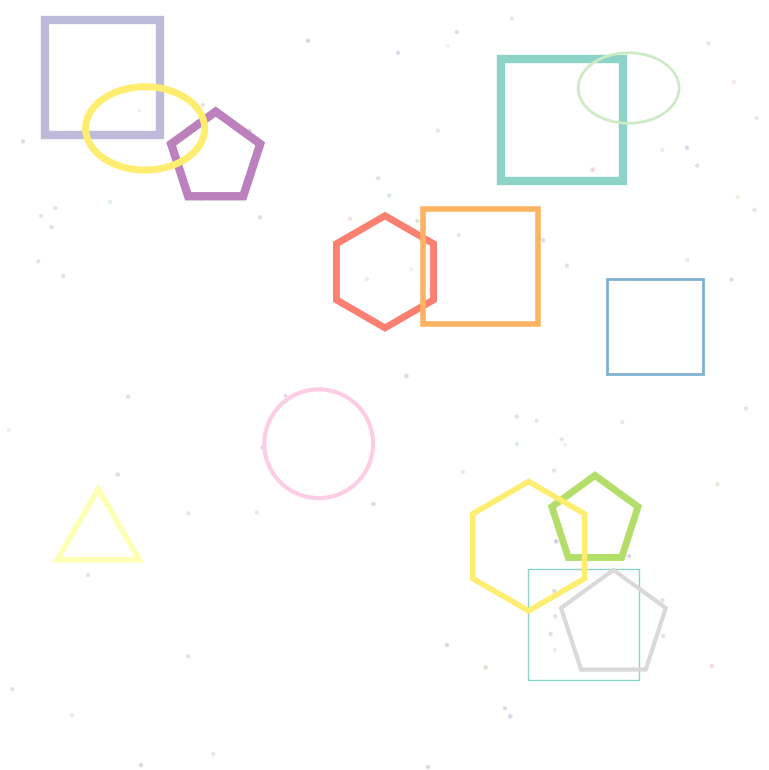[{"shape": "square", "thickness": 0.5, "radius": 0.36, "center": [0.758, 0.189]}, {"shape": "square", "thickness": 3, "radius": 0.4, "center": [0.73, 0.844]}, {"shape": "triangle", "thickness": 2, "radius": 0.31, "center": [0.128, 0.304]}, {"shape": "square", "thickness": 3, "radius": 0.37, "center": [0.133, 0.9]}, {"shape": "hexagon", "thickness": 2.5, "radius": 0.36, "center": [0.5, 0.647]}, {"shape": "square", "thickness": 1, "radius": 0.31, "center": [0.851, 0.576]}, {"shape": "square", "thickness": 2, "radius": 0.37, "center": [0.624, 0.654]}, {"shape": "pentagon", "thickness": 2.5, "radius": 0.29, "center": [0.773, 0.324]}, {"shape": "circle", "thickness": 1.5, "radius": 0.35, "center": [0.414, 0.424]}, {"shape": "pentagon", "thickness": 1.5, "radius": 0.36, "center": [0.797, 0.188]}, {"shape": "pentagon", "thickness": 3, "radius": 0.3, "center": [0.28, 0.794]}, {"shape": "oval", "thickness": 1, "radius": 0.33, "center": [0.816, 0.886]}, {"shape": "oval", "thickness": 2.5, "radius": 0.39, "center": [0.189, 0.833]}, {"shape": "hexagon", "thickness": 2, "radius": 0.42, "center": [0.687, 0.291]}]